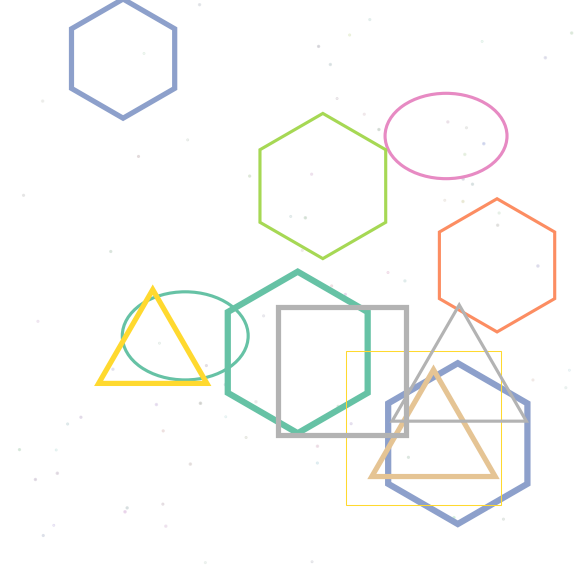[{"shape": "hexagon", "thickness": 3, "radius": 0.7, "center": [0.516, 0.389]}, {"shape": "oval", "thickness": 1.5, "radius": 0.54, "center": [0.321, 0.418]}, {"shape": "hexagon", "thickness": 1.5, "radius": 0.58, "center": [0.861, 0.54]}, {"shape": "hexagon", "thickness": 3, "radius": 0.7, "center": [0.793, 0.231]}, {"shape": "hexagon", "thickness": 2.5, "radius": 0.52, "center": [0.213, 0.898]}, {"shape": "oval", "thickness": 1.5, "radius": 0.53, "center": [0.772, 0.764]}, {"shape": "hexagon", "thickness": 1.5, "radius": 0.63, "center": [0.559, 0.677]}, {"shape": "square", "thickness": 0.5, "radius": 0.67, "center": [0.733, 0.258]}, {"shape": "triangle", "thickness": 2.5, "radius": 0.54, "center": [0.264, 0.389]}, {"shape": "triangle", "thickness": 2.5, "radius": 0.62, "center": [0.751, 0.236]}, {"shape": "triangle", "thickness": 1.5, "radius": 0.67, "center": [0.795, 0.337]}, {"shape": "square", "thickness": 2.5, "radius": 0.56, "center": [0.593, 0.357]}]